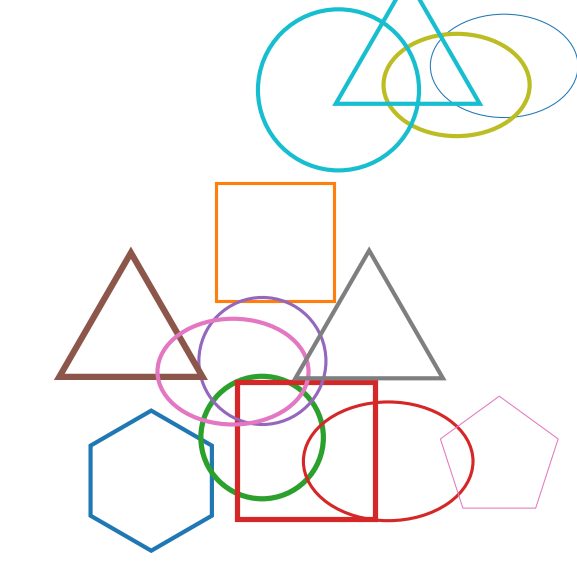[{"shape": "oval", "thickness": 0.5, "radius": 0.64, "center": [0.873, 0.885]}, {"shape": "hexagon", "thickness": 2, "radius": 0.61, "center": [0.262, 0.167]}, {"shape": "square", "thickness": 1.5, "radius": 0.51, "center": [0.476, 0.58]}, {"shape": "circle", "thickness": 2.5, "radius": 0.53, "center": [0.454, 0.241]}, {"shape": "square", "thickness": 2.5, "radius": 0.59, "center": [0.53, 0.219]}, {"shape": "oval", "thickness": 1.5, "radius": 0.73, "center": [0.672, 0.2]}, {"shape": "circle", "thickness": 1.5, "radius": 0.55, "center": [0.454, 0.374]}, {"shape": "triangle", "thickness": 3, "radius": 0.72, "center": [0.227, 0.418]}, {"shape": "oval", "thickness": 2, "radius": 0.65, "center": [0.403, 0.356]}, {"shape": "pentagon", "thickness": 0.5, "radius": 0.54, "center": [0.865, 0.206]}, {"shape": "triangle", "thickness": 2, "radius": 0.74, "center": [0.639, 0.418]}, {"shape": "oval", "thickness": 2, "radius": 0.63, "center": [0.791, 0.852]}, {"shape": "triangle", "thickness": 2, "radius": 0.72, "center": [0.706, 0.891]}, {"shape": "circle", "thickness": 2, "radius": 0.7, "center": [0.586, 0.844]}]